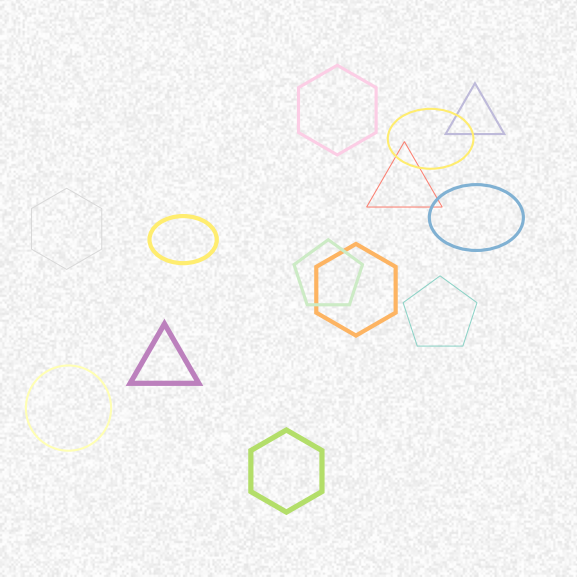[{"shape": "pentagon", "thickness": 0.5, "radius": 0.34, "center": [0.762, 0.454]}, {"shape": "circle", "thickness": 1, "radius": 0.37, "center": [0.119, 0.292]}, {"shape": "triangle", "thickness": 1, "radius": 0.29, "center": [0.822, 0.796]}, {"shape": "triangle", "thickness": 0.5, "radius": 0.38, "center": [0.7, 0.678]}, {"shape": "oval", "thickness": 1.5, "radius": 0.41, "center": [0.825, 0.622]}, {"shape": "hexagon", "thickness": 2, "radius": 0.4, "center": [0.616, 0.497]}, {"shape": "hexagon", "thickness": 2.5, "radius": 0.36, "center": [0.496, 0.183]}, {"shape": "hexagon", "thickness": 1.5, "radius": 0.39, "center": [0.584, 0.809]}, {"shape": "hexagon", "thickness": 0.5, "radius": 0.35, "center": [0.115, 0.603]}, {"shape": "triangle", "thickness": 2.5, "radius": 0.34, "center": [0.285, 0.37]}, {"shape": "pentagon", "thickness": 1.5, "radius": 0.31, "center": [0.568, 0.522]}, {"shape": "oval", "thickness": 1, "radius": 0.37, "center": [0.746, 0.759]}, {"shape": "oval", "thickness": 2, "radius": 0.29, "center": [0.317, 0.584]}]